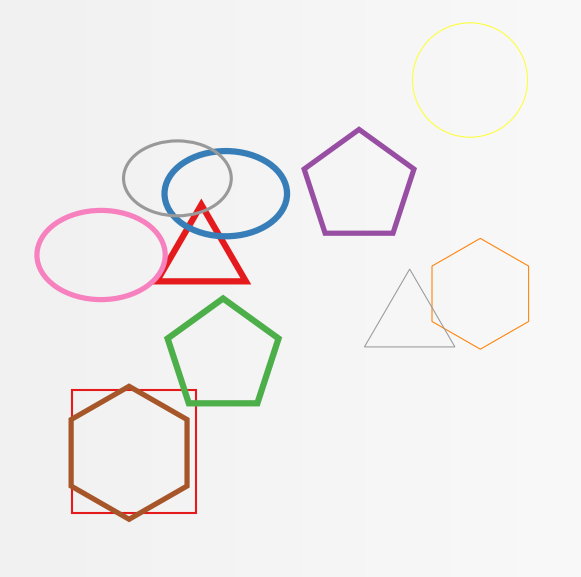[{"shape": "square", "thickness": 1, "radius": 0.53, "center": [0.231, 0.217]}, {"shape": "triangle", "thickness": 3, "radius": 0.44, "center": [0.346, 0.556]}, {"shape": "oval", "thickness": 3, "radius": 0.53, "center": [0.388, 0.664]}, {"shape": "pentagon", "thickness": 3, "radius": 0.5, "center": [0.384, 0.382]}, {"shape": "pentagon", "thickness": 2.5, "radius": 0.5, "center": [0.618, 0.676]}, {"shape": "hexagon", "thickness": 0.5, "radius": 0.48, "center": [0.826, 0.49]}, {"shape": "circle", "thickness": 0.5, "radius": 0.5, "center": [0.809, 0.861]}, {"shape": "hexagon", "thickness": 2.5, "radius": 0.58, "center": [0.222, 0.215]}, {"shape": "oval", "thickness": 2.5, "radius": 0.55, "center": [0.174, 0.558]}, {"shape": "oval", "thickness": 1.5, "radius": 0.46, "center": [0.305, 0.69]}, {"shape": "triangle", "thickness": 0.5, "radius": 0.45, "center": [0.705, 0.443]}]